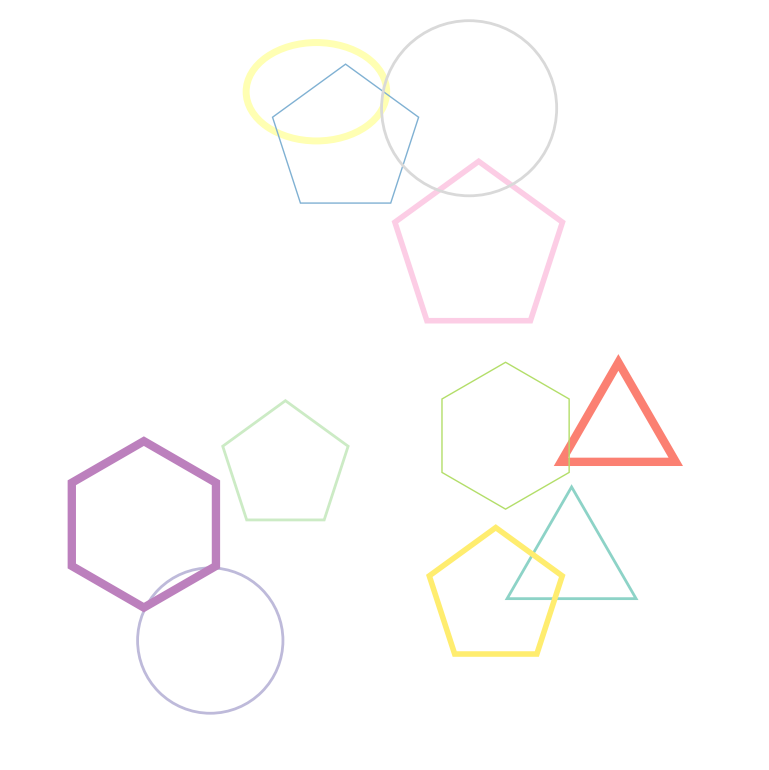[{"shape": "triangle", "thickness": 1, "radius": 0.48, "center": [0.742, 0.271]}, {"shape": "oval", "thickness": 2.5, "radius": 0.46, "center": [0.411, 0.881]}, {"shape": "circle", "thickness": 1, "radius": 0.47, "center": [0.273, 0.168]}, {"shape": "triangle", "thickness": 3, "radius": 0.43, "center": [0.803, 0.443]}, {"shape": "pentagon", "thickness": 0.5, "radius": 0.5, "center": [0.449, 0.817]}, {"shape": "hexagon", "thickness": 0.5, "radius": 0.48, "center": [0.657, 0.434]}, {"shape": "pentagon", "thickness": 2, "radius": 0.57, "center": [0.622, 0.676]}, {"shape": "circle", "thickness": 1, "radius": 0.57, "center": [0.609, 0.859]}, {"shape": "hexagon", "thickness": 3, "radius": 0.54, "center": [0.187, 0.319]}, {"shape": "pentagon", "thickness": 1, "radius": 0.43, "center": [0.371, 0.394]}, {"shape": "pentagon", "thickness": 2, "radius": 0.45, "center": [0.644, 0.224]}]